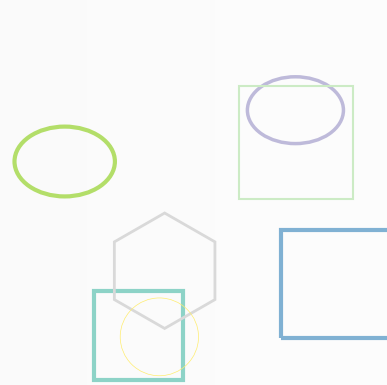[{"shape": "square", "thickness": 3, "radius": 0.58, "center": [0.358, 0.128]}, {"shape": "oval", "thickness": 2.5, "radius": 0.62, "center": [0.762, 0.714]}, {"shape": "square", "thickness": 3, "radius": 0.7, "center": [0.865, 0.261]}, {"shape": "oval", "thickness": 3, "radius": 0.65, "center": [0.167, 0.581]}, {"shape": "hexagon", "thickness": 2, "radius": 0.75, "center": [0.425, 0.297]}, {"shape": "square", "thickness": 1.5, "radius": 0.73, "center": [0.764, 0.629]}, {"shape": "circle", "thickness": 0.5, "radius": 0.51, "center": [0.411, 0.125]}]